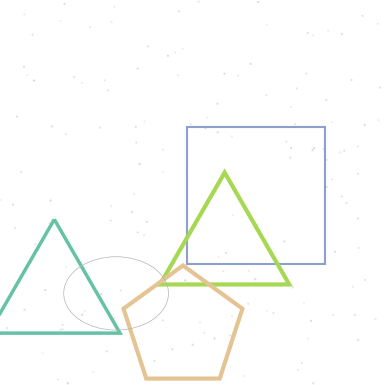[{"shape": "triangle", "thickness": 2.5, "radius": 0.98, "center": [0.141, 0.233]}, {"shape": "square", "thickness": 1.5, "radius": 0.89, "center": [0.665, 0.492]}, {"shape": "triangle", "thickness": 3, "radius": 0.97, "center": [0.584, 0.358]}, {"shape": "pentagon", "thickness": 3, "radius": 0.81, "center": [0.475, 0.148]}, {"shape": "oval", "thickness": 0.5, "radius": 0.68, "center": [0.302, 0.238]}]